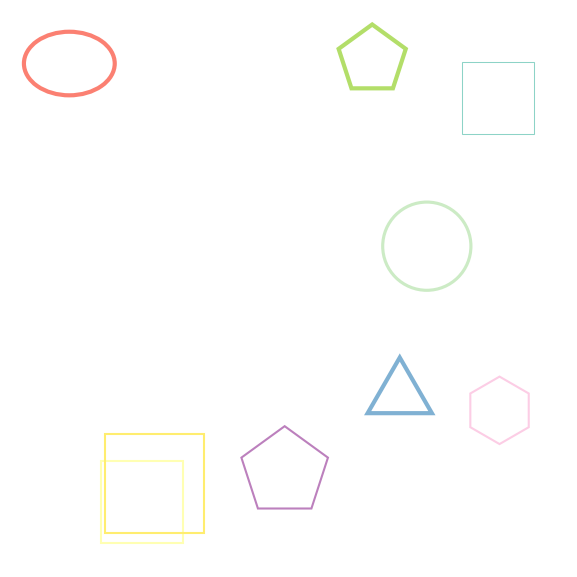[{"shape": "square", "thickness": 0.5, "radius": 0.31, "center": [0.863, 0.829]}, {"shape": "square", "thickness": 1, "radius": 0.35, "center": [0.246, 0.13]}, {"shape": "oval", "thickness": 2, "radius": 0.39, "center": [0.12, 0.889]}, {"shape": "triangle", "thickness": 2, "radius": 0.32, "center": [0.692, 0.316]}, {"shape": "pentagon", "thickness": 2, "radius": 0.31, "center": [0.644, 0.896]}, {"shape": "hexagon", "thickness": 1, "radius": 0.29, "center": [0.865, 0.289]}, {"shape": "pentagon", "thickness": 1, "radius": 0.39, "center": [0.493, 0.182]}, {"shape": "circle", "thickness": 1.5, "radius": 0.38, "center": [0.739, 0.573]}, {"shape": "square", "thickness": 1, "radius": 0.43, "center": [0.268, 0.162]}]